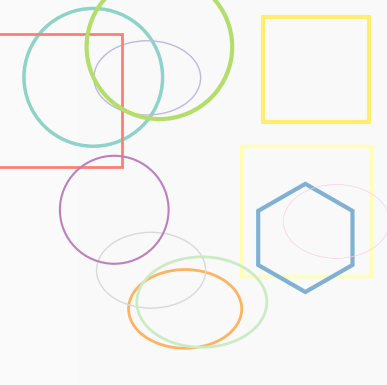[{"shape": "circle", "thickness": 2.5, "radius": 0.89, "center": [0.241, 0.799]}, {"shape": "square", "thickness": 2.5, "radius": 0.84, "center": [0.789, 0.452]}, {"shape": "oval", "thickness": 1, "radius": 0.69, "center": [0.38, 0.798]}, {"shape": "square", "thickness": 2, "radius": 0.86, "center": [0.143, 0.738]}, {"shape": "hexagon", "thickness": 3, "radius": 0.7, "center": [0.788, 0.382]}, {"shape": "oval", "thickness": 2, "radius": 0.73, "center": [0.478, 0.198]}, {"shape": "circle", "thickness": 3, "radius": 0.94, "center": [0.411, 0.879]}, {"shape": "oval", "thickness": 0.5, "radius": 0.68, "center": [0.868, 0.425]}, {"shape": "oval", "thickness": 1, "radius": 0.7, "center": [0.39, 0.298]}, {"shape": "circle", "thickness": 1.5, "radius": 0.7, "center": [0.295, 0.455]}, {"shape": "oval", "thickness": 2, "radius": 0.84, "center": [0.521, 0.215]}, {"shape": "square", "thickness": 3, "radius": 0.68, "center": [0.815, 0.819]}]